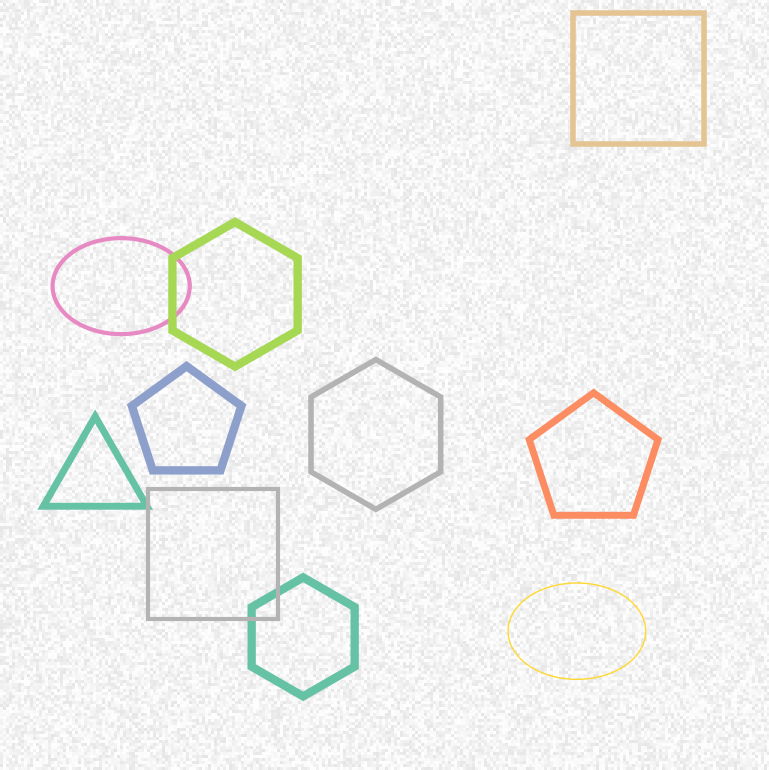[{"shape": "triangle", "thickness": 2.5, "radius": 0.39, "center": [0.124, 0.381]}, {"shape": "hexagon", "thickness": 3, "radius": 0.39, "center": [0.394, 0.173]}, {"shape": "pentagon", "thickness": 2.5, "radius": 0.44, "center": [0.771, 0.402]}, {"shape": "pentagon", "thickness": 3, "radius": 0.37, "center": [0.242, 0.45]}, {"shape": "oval", "thickness": 1.5, "radius": 0.45, "center": [0.157, 0.628]}, {"shape": "hexagon", "thickness": 3, "radius": 0.47, "center": [0.305, 0.618]}, {"shape": "oval", "thickness": 0.5, "radius": 0.45, "center": [0.749, 0.18]}, {"shape": "square", "thickness": 2, "radius": 0.43, "center": [0.829, 0.898]}, {"shape": "square", "thickness": 1.5, "radius": 0.42, "center": [0.277, 0.281]}, {"shape": "hexagon", "thickness": 2, "radius": 0.49, "center": [0.488, 0.436]}]